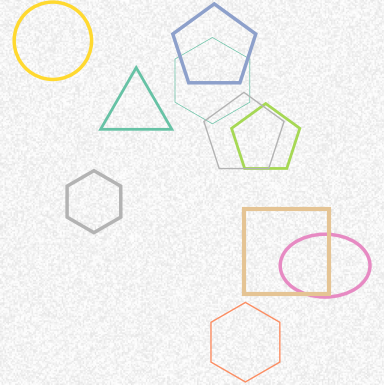[{"shape": "hexagon", "thickness": 0.5, "radius": 0.56, "center": [0.552, 0.791]}, {"shape": "triangle", "thickness": 2, "radius": 0.53, "center": [0.354, 0.718]}, {"shape": "hexagon", "thickness": 1, "radius": 0.52, "center": [0.637, 0.111]}, {"shape": "pentagon", "thickness": 2.5, "radius": 0.57, "center": [0.557, 0.877]}, {"shape": "oval", "thickness": 2.5, "radius": 0.58, "center": [0.844, 0.31]}, {"shape": "pentagon", "thickness": 2, "radius": 0.47, "center": [0.69, 0.638]}, {"shape": "circle", "thickness": 2.5, "radius": 0.5, "center": [0.137, 0.894]}, {"shape": "square", "thickness": 3, "radius": 0.55, "center": [0.744, 0.347]}, {"shape": "hexagon", "thickness": 2.5, "radius": 0.4, "center": [0.244, 0.476]}, {"shape": "pentagon", "thickness": 1, "radius": 0.55, "center": [0.634, 0.651]}]